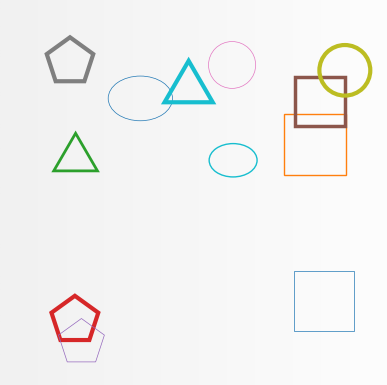[{"shape": "oval", "thickness": 0.5, "radius": 0.41, "center": [0.362, 0.744]}, {"shape": "square", "thickness": 0.5, "radius": 0.39, "center": [0.836, 0.217]}, {"shape": "square", "thickness": 1, "radius": 0.4, "center": [0.814, 0.625]}, {"shape": "triangle", "thickness": 2, "radius": 0.33, "center": [0.195, 0.589]}, {"shape": "pentagon", "thickness": 3, "radius": 0.32, "center": [0.193, 0.168]}, {"shape": "pentagon", "thickness": 0.5, "radius": 0.31, "center": [0.21, 0.11]}, {"shape": "square", "thickness": 2.5, "radius": 0.32, "center": [0.826, 0.737]}, {"shape": "circle", "thickness": 0.5, "radius": 0.3, "center": [0.599, 0.831]}, {"shape": "pentagon", "thickness": 3, "radius": 0.32, "center": [0.181, 0.84]}, {"shape": "circle", "thickness": 3, "radius": 0.33, "center": [0.89, 0.817]}, {"shape": "triangle", "thickness": 3, "radius": 0.36, "center": [0.487, 0.77]}, {"shape": "oval", "thickness": 1, "radius": 0.31, "center": [0.602, 0.584]}]